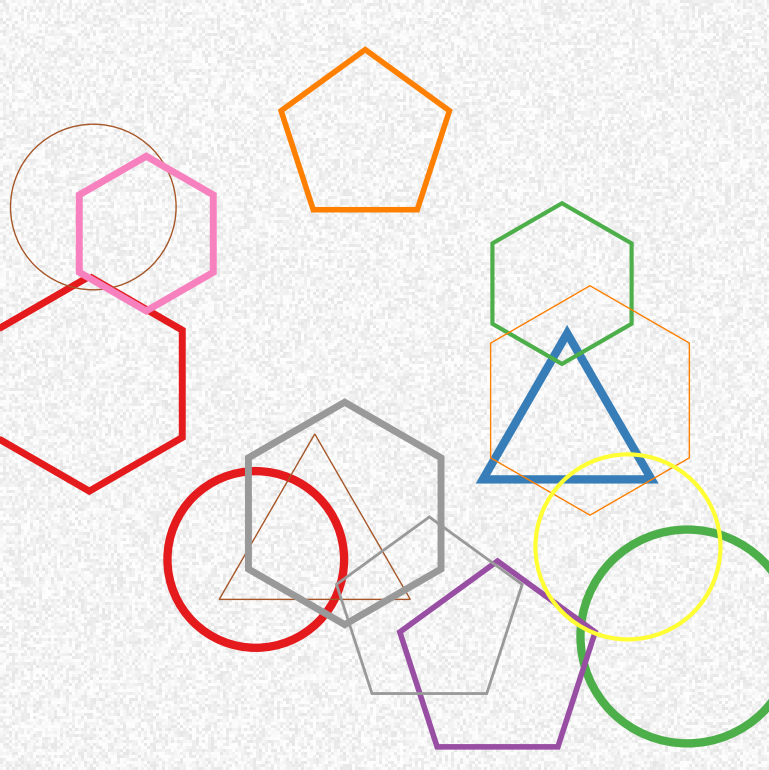[{"shape": "circle", "thickness": 3, "radius": 0.57, "center": [0.332, 0.273]}, {"shape": "hexagon", "thickness": 2.5, "radius": 0.7, "center": [0.116, 0.502]}, {"shape": "triangle", "thickness": 3, "radius": 0.63, "center": [0.737, 0.441]}, {"shape": "hexagon", "thickness": 1.5, "radius": 0.52, "center": [0.73, 0.632]}, {"shape": "circle", "thickness": 3, "radius": 0.69, "center": [0.893, 0.173]}, {"shape": "pentagon", "thickness": 2, "radius": 0.67, "center": [0.646, 0.138]}, {"shape": "pentagon", "thickness": 2, "radius": 0.57, "center": [0.474, 0.821]}, {"shape": "hexagon", "thickness": 0.5, "radius": 0.75, "center": [0.766, 0.48]}, {"shape": "circle", "thickness": 1.5, "radius": 0.6, "center": [0.815, 0.29]}, {"shape": "triangle", "thickness": 0.5, "radius": 0.72, "center": [0.409, 0.293]}, {"shape": "circle", "thickness": 0.5, "radius": 0.54, "center": [0.121, 0.731]}, {"shape": "hexagon", "thickness": 2.5, "radius": 0.5, "center": [0.19, 0.697]}, {"shape": "pentagon", "thickness": 1, "radius": 0.63, "center": [0.558, 0.202]}, {"shape": "hexagon", "thickness": 2.5, "radius": 0.72, "center": [0.448, 0.333]}]